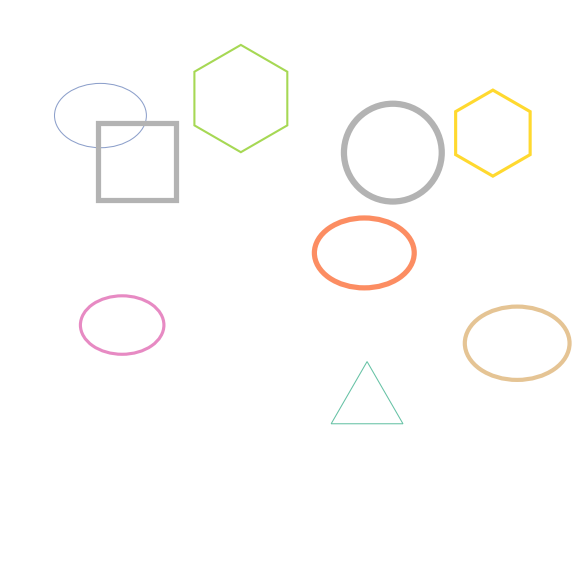[{"shape": "triangle", "thickness": 0.5, "radius": 0.36, "center": [0.636, 0.301]}, {"shape": "oval", "thickness": 2.5, "radius": 0.43, "center": [0.631, 0.561]}, {"shape": "oval", "thickness": 0.5, "radius": 0.4, "center": [0.174, 0.799]}, {"shape": "oval", "thickness": 1.5, "radius": 0.36, "center": [0.212, 0.436]}, {"shape": "hexagon", "thickness": 1, "radius": 0.46, "center": [0.417, 0.828]}, {"shape": "hexagon", "thickness": 1.5, "radius": 0.37, "center": [0.853, 0.769]}, {"shape": "oval", "thickness": 2, "radius": 0.45, "center": [0.896, 0.405]}, {"shape": "square", "thickness": 2.5, "radius": 0.34, "center": [0.237, 0.719]}, {"shape": "circle", "thickness": 3, "radius": 0.42, "center": [0.68, 0.735]}]